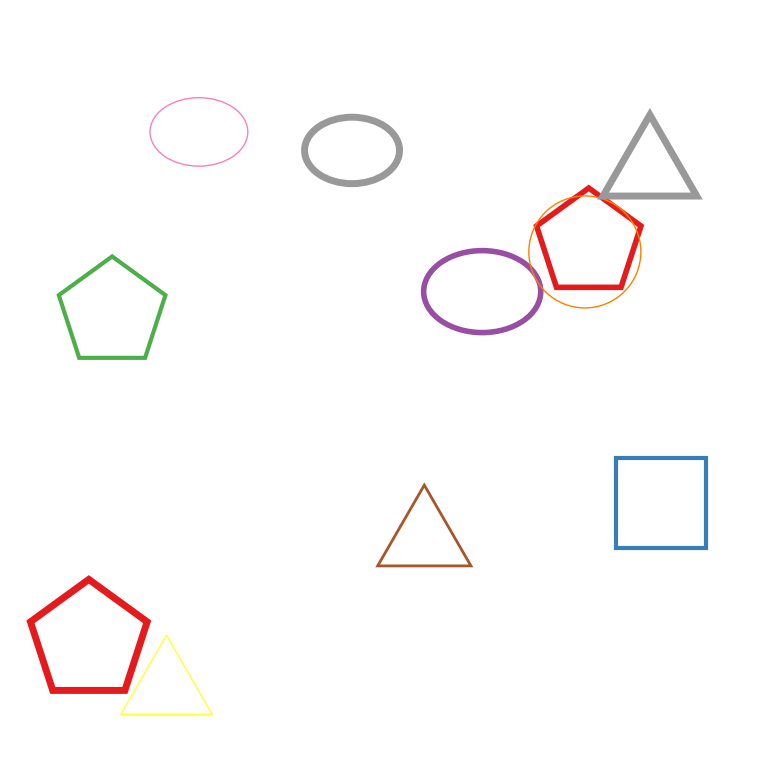[{"shape": "pentagon", "thickness": 2, "radius": 0.36, "center": [0.765, 0.685]}, {"shape": "pentagon", "thickness": 2.5, "radius": 0.4, "center": [0.115, 0.168]}, {"shape": "square", "thickness": 1.5, "radius": 0.29, "center": [0.858, 0.347]}, {"shape": "pentagon", "thickness": 1.5, "radius": 0.36, "center": [0.146, 0.594]}, {"shape": "oval", "thickness": 2, "radius": 0.38, "center": [0.626, 0.621]}, {"shape": "circle", "thickness": 0.5, "radius": 0.36, "center": [0.76, 0.673]}, {"shape": "triangle", "thickness": 0.5, "radius": 0.34, "center": [0.216, 0.107]}, {"shape": "triangle", "thickness": 1, "radius": 0.35, "center": [0.551, 0.3]}, {"shape": "oval", "thickness": 0.5, "radius": 0.32, "center": [0.258, 0.829]}, {"shape": "triangle", "thickness": 2.5, "radius": 0.35, "center": [0.844, 0.781]}, {"shape": "oval", "thickness": 2.5, "radius": 0.31, "center": [0.457, 0.805]}]